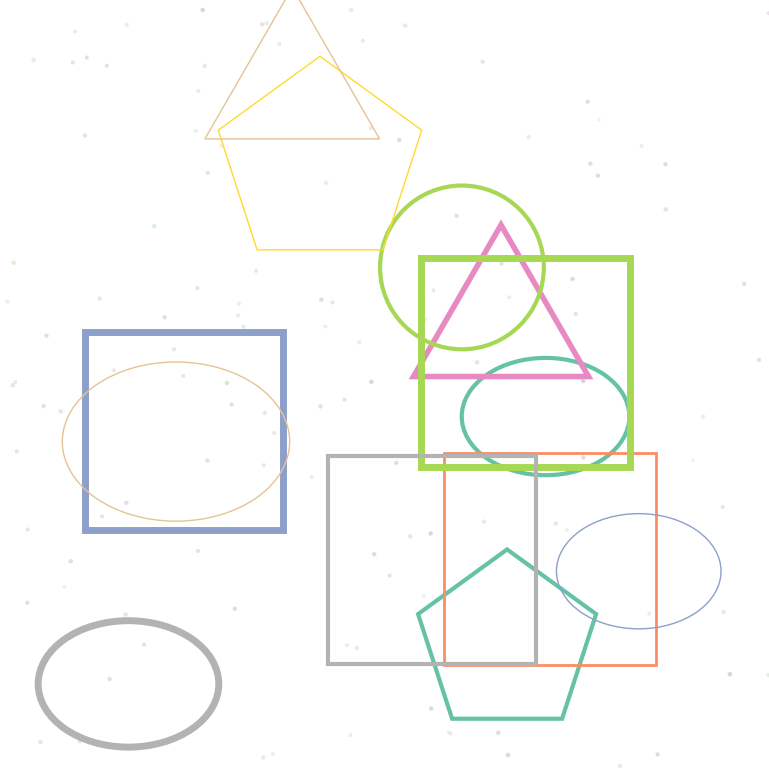[{"shape": "oval", "thickness": 1.5, "radius": 0.54, "center": [0.708, 0.459]}, {"shape": "pentagon", "thickness": 1.5, "radius": 0.61, "center": [0.659, 0.165]}, {"shape": "square", "thickness": 1, "radius": 0.69, "center": [0.714, 0.274]}, {"shape": "square", "thickness": 2.5, "radius": 0.64, "center": [0.239, 0.441]}, {"shape": "oval", "thickness": 0.5, "radius": 0.53, "center": [0.83, 0.258]}, {"shape": "triangle", "thickness": 2, "radius": 0.66, "center": [0.651, 0.577]}, {"shape": "circle", "thickness": 1.5, "radius": 0.53, "center": [0.6, 0.653]}, {"shape": "square", "thickness": 2.5, "radius": 0.68, "center": [0.682, 0.529]}, {"shape": "pentagon", "thickness": 0.5, "radius": 0.69, "center": [0.416, 0.788]}, {"shape": "triangle", "thickness": 0.5, "radius": 0.66, "center": [0.38, 0.885]}, {"shape": "oval", "thickness": 0.5, "radius": 0.74, "center": [0.229, 0.427]}, {"shape": "oval", "thickness": 2.5, "radius": 0.59, "center": [0.167, 0.112]}, {"shape": "square", "thickness": 1.5, "radius": 0.67, "center": [0.561, 0.273]}]